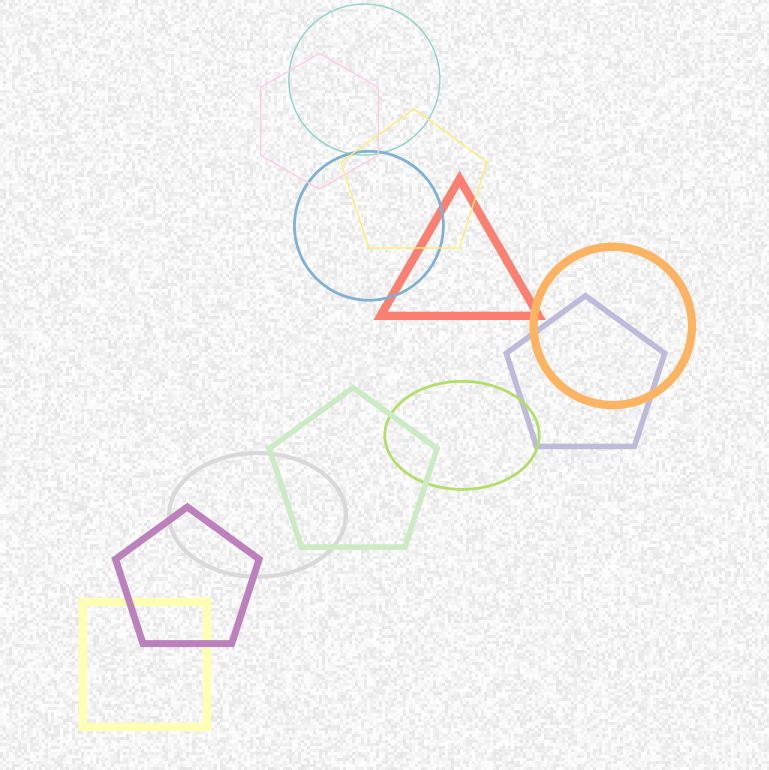[{"shape": "circle", "thickness": 0.5, "radius": 0.49, "center": [0.473, 0.897]}, {"shape": "square", "thickness": 3, "radius": 0.41, "center": [0.188, 0.137]}, {"shape": "pentagon", "thickness": 2, "radius": 0.54, "center": [0.76, 0.508]}, {"shape": "triangle", "thickness": 3, "radius": 0.59, "center": [0.597, 0.649]}, {"shape": "circle", "thickness": 1, "radius": 0.48, "center": [0.479, 0.707]}, {"shape": "circle", "thickness": 3, "radius": 0.51, "center": [0.796, 0.577]}, {"shape": "oval", "thickness": 1, "radius": 0.5, "center": [0.6, 0.435]}, {"shape": "hexagon", "thickness": 0.5, "radius": 0.44, "center": [0.415, 0.843]}, {"shape": "oval", "thickness": 1.5, "radius": 0.57, "center": [0.334, 0.331]}, {"shape": "pentagon", "thickness": 2.5, "radius": 0.49, "center": [0.243, 0.243]}, {"shape": "pentagon", "thickness": 2, "radius": 0.57, "center": [0.459, 0.382]}, {"shape": "pentagon", "thickness": 0.5, "radius": 0.5, "center": [0.538, 0.759]}]